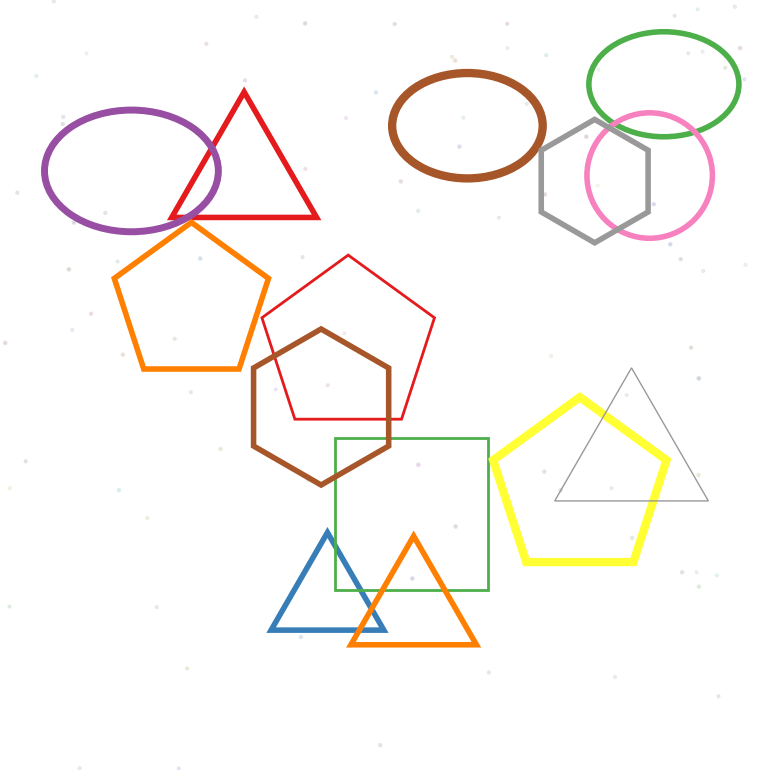[{"shape": "triangle", "thickness": 2, "radius": 0.54, "center": [0.317, 0.772]}, {"shape": "pentagon", "thickness": 1, "radius": 0.59, "center": [0.452, 0.551]}, {"shape": "triangle", "thickness": 2, "radius": 0.42, "center": [0.425, 0.224]}, {"shape": "oval", "thickness": 2, "radius": 0.49, "center": [0.862, 0.891]}, {"shape": "square", "thickness": 1, "radius": 0.5, "center": [0.534, 0.332]}, {"shape": "oval", "thickness": 2.5, "radius": 0.56, "center": [0.171, 0.778]}, {"shape": "triangle", "thickness": 2, "radius": 0.47, "center": [0.537, 0.21]}, {"shape": "pentagon", "thickness": 2, "radius": 0.53, "center": [0.249, 0.606]}, {"shape": "pentagon", "thickness": 3, "radius": 0.59, "center": [0.753, 0.366]}, {"shape": "oval", "thickness": 3, "radius": 0.49, "center": [0.607, 0.837]}, {"shape": "hexagon", "thickness": 2, "radius": 0.51, "center": [0.417, 0.471]}, {"shape": "circle", "thickness": 2, "radius": 0.41, "center": [0.844, 0.772]}, {"shape": "triangle", "thickness": 0.5, "radius": 0.58, "center": [0.82, 0.407]}, {"shape": "hexagon", "thickness": 2, "radius": 0.4, "center": [0.772, 0.765]}]